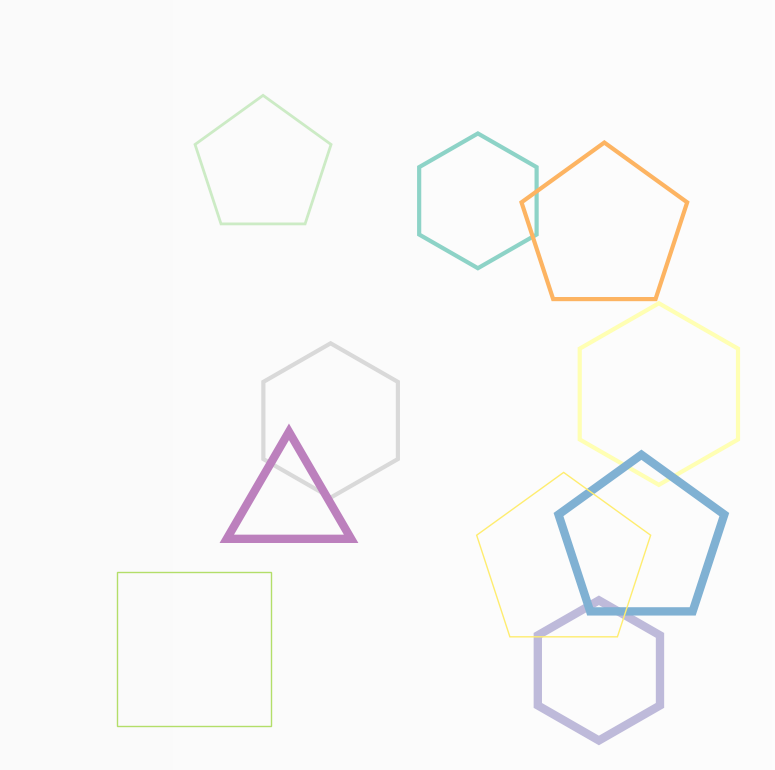[{"shape": "hexagon", "thickness": 1.5, "radius": 0.44, "center": [0.617, 0.739]}, {"shape": "hexagon", "thickness": 1.5, "radius": 0.59, "center": [0.85, 0.488]}, {"shape": "hexagon", "thickness": 3, "radius": 0.46, "center": [0.773, 0.129]}, {"shape": "pentagon", "thickness": 3, "radius": 0.56, "center": [0.828, 0.297]}, {"shape": "pentagon", "thickness": 1.5, "radius": 0.56, "center": [0.78, 0.702]}, {"shape": "square", "thickness": 0.5, "radius": 0.5, "center": [0.25, 0.157]}, {"shape": "hexagon", "thickness": 1.5, "radius": 0.5, "center": [0.427, 0.454]}, {"shape": "triangle", "thickness": 3, "radius": 0.46, "center": [0.373, 0.347]}, {"shape": "pentagon", "thickness": 1, "radius": 0.46, "center": [0.339, 0.784]}, {"shape": "pentagon", "thickness": 0.5, "radius": 0.59, "center": [0.727, 0.268]}]